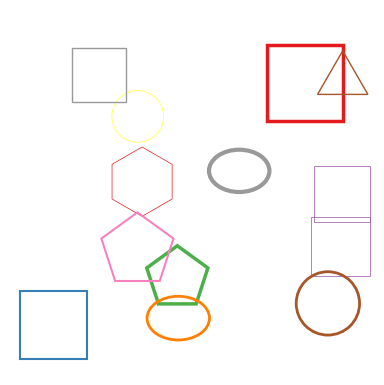[{"shape": "hexagon", "thickness": 0.5, "radius": 0.45, "center": [0.369, 0.528]}, {"shape": "square", "thickness": 2.5, "radius": 0.5, "center": [0.792, 0.784]}, {"shape": "square", "thickness": 1.5, "radius": 0.44, "center": [0.139, 0.155]}, {"shape": "pentagon", "thickness": 2.5, "radius": 0.42, "center": [0.461, 0.278]}, {"shape": "square", "thickness": 0.5, "radius": 0.36, "center": [0.889, 0.497]}, {"shape": "square", "thickness": 0.5, "radius": 0.39, "center": [0.885, 0.36]}, {"shape": "oval", "thickness": 2, "radius": 0.41, "center": [0.463, 0.174]}, {"shape": "circle", "thickness": 0.5, "radius": 0.34, "center": [0.358, 0.698]}, {"shape": "circle", "thickness": 2, "radius": 0.41, "center": [0.852, 0.212]}, {"shape": "triangle", "thickness": 1, "radius": 0.38, "center": [0.89, 0.793]}, {"shape": "pentagon", "thickness": 1.5, "radius": 0.49, "center": [0.357, 0.35]}, {"shape": "square", "thickness": 1, "radius": 0.35, "center": [0.258, 0.805]}, {"shape": "oval", "thickness": 3, "radius": 0.39, "center": [0.621, 0.556]}]